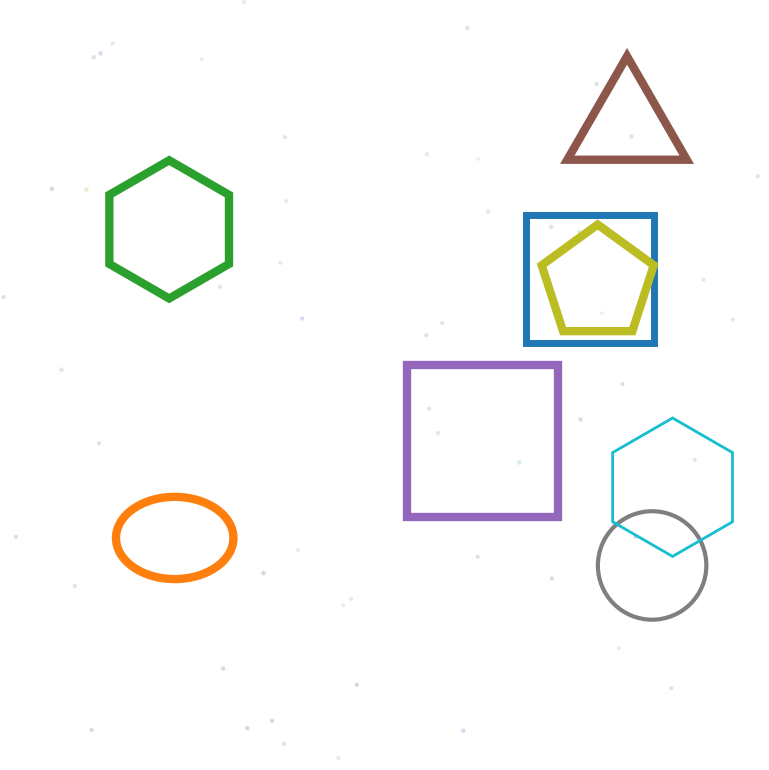[{"shape": "square", "thickness": 2.5, "radius": 0.42, "center": [0.766, 0.638]}, {"shape": "oval", "thickness": 3, "radius": 0.38, "center": [0.227, 0.301]}, {"shape": "hexagon", "thickness": 3, "radius": 0.45, "center": [0.22, 0.702]}, {"shape": "square", "thickness": 3, "radius": 0.49, "center": [0.627, 0.428]}, {"shape": "triangle", "thickness": 3, "radius": 0.45, "center": [0.814, 0.837]}, {"shape": "circle", "thickness": 1.5, "radius": 0.35, "center": [0.847, 0.266]}, {"shape": "pentagon", "thickness": 3, "radius": 0.38, "center": [0.776, 0.632]}, {"shape": "hexagon", "thickness": 1, "radius": 0.45, "center": [0.873, 0.367]}]